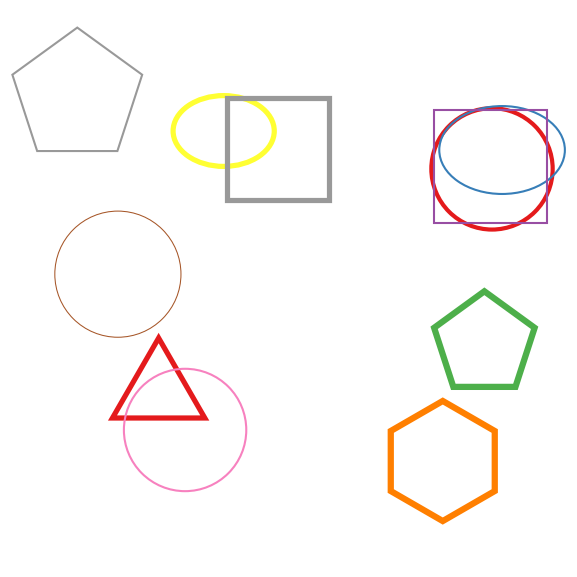[{"shape": "circle", "thickness": 2, "radius": 0.53, "center": [0.852, 0.707]}, {"shape": "triangle", "thickness": 2.5, "radius": 0.46, "center": [0.275, 0.321]}, {"shape": "oval", "thickness": 1, "radius": 0.54, "center": [0.869, 0.739]}, {"shape": "pentagon", "thickness": 3, "radius": 0.46, "center": [0.839, 0.403]}, {"shape": "square", "thickness": 1, "radius": 0.49, "center": [0.85, 0.71]}, {"shape": "hexagon", "thickness": 3, "radius": 0.52, "center": [0.767, 0.201]}, {"shape": "oval", "thickness": 2.5, "radius": 0.44, "center": [0.387, 0.772]}, {"shape": "circle", "thickness": 0.5, "radius": 0.55, "center": [0.204, 0.524]}, {"shape": "circle", "thickness": 1, "radius": 0.53, "center": [0.32, 0.255]}, {"shape": "pentagon", "thickness": 1, "radius": 0.59, "center": [0.134, 0.833]}, {"shape": "square", "thickness": 2.5, "radius": 0.44, "center": [0.482, 0.741]}]